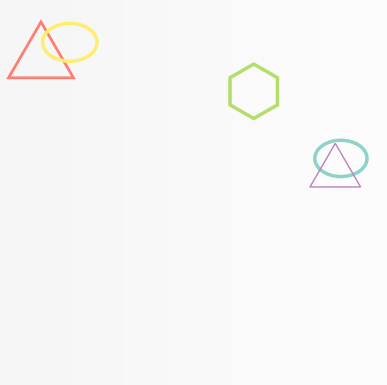[{"shape": "oval", "thickness": 2.5, "radius": 0.34, "center": [0.88, 0.589]}, {"shape": "triangle", "thickness": 2, "radius": 0.48, "center": [0.106, 0.846]}, {"shape": "hexagon", "thickness": 2.5, "radius": 0.35, "center": [0.655, 0.763]}, {"shape": "triangle", "thickness": 1, "radius": 0.38, "center": [0.865, 0.552]}, {"shape": "oval", "thickness": 2.5, "radius": 0.35, "center": [0.18, 0.89]}]